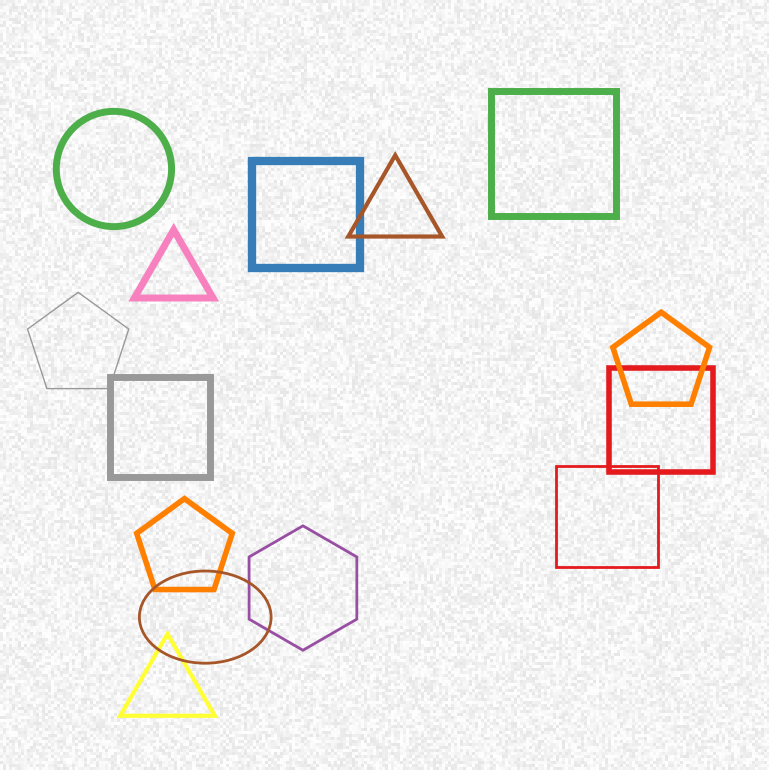[{"shape": "square", "thickness": 2, "radius": 0.34, "center": [0.859, 0.455]}, {"shape": "square", "thickness": 1, "radius": 0.33, "center": [0.788, 0.329]}, {"shape": "square", "thickness": 3, "radius": 0.35, "center": [0.397, 0.721]}, {"shape": "square", "thickness": 2.5, "radius": 0.41, "center": [0.718, 0.8]}, {"shape": "circle", "thickness": 2.5, "radius": 0.37, "center": [0.148, 0.781]}, {"shape": "hexagon", "thickness": 1, "radius": 0.4, "center": [0.393, 0.236]}, {"shape": "pentagon", "thickness": 2, "radius": 0.33, "center": [0.24, 0.287]}, {"shape": "pentagon", "thickness": 2, "radius": 0.33, "center": [0.859, 0.528]}, {"shape": "triangle", "thickness": 1.5, "radius": 0.35, "center": [0.218, 0.106]}, {"shape": "oval", "thickness": 1, "radius": 0.43, "center": [0.267, 0.199]}, {"shape": "triangle", "thickness": 1.5, "radius": 0.35, "center": [0.513, 0.728]}, {"shape": "triangle", "thickness": 2.5, "radius": 0.3, "center": [0.226, 0.642]}, {"shape": "square", "thickness": 2.5, "radius": 0.32, "center": [0.208, 0.446]}, {"shape": "pentagon", "thickness": 0.5, "radius": 0.35, "center": [0.101, 0.551]}]